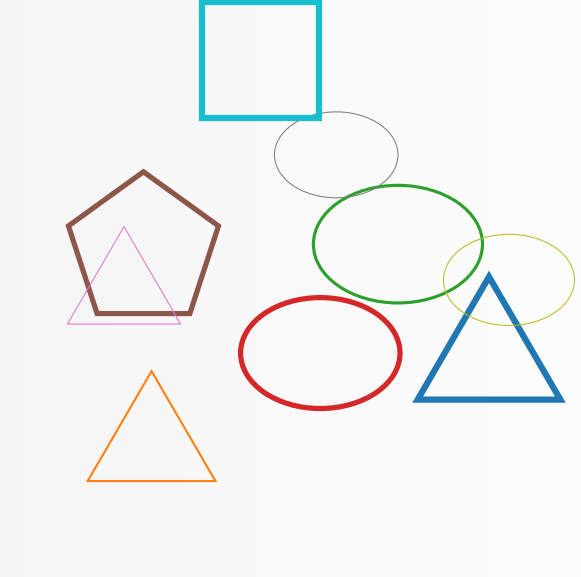[{"shape": "triangle", "thickness": 3, "radius": 0.71, "center": [0.841, 0.378]}, {"shape": "triangle", "thickness": 1, "radius": 0.63, "center": [0.261, 0.23]}, {"shape": "oval", "thickness": 1.5, "radius": 0.73, "center": [0.685, 0.576]}, {"shape": "oval", "thickness": 2.5, "radius": 0.69, "center": [0.551, 0.388]}, {"shape": "pentagon", "thickness": 2.5, "radius": 0.68, "center": [0.247, 0.566]}, {"shape": "triangle", "thickness": 0.5, "radius": 0.56, "center": [0.213, 0.494]}, {"shape": "oval", "thickness": 0.5, "radius": 0.53, "center": [0.578, 0.731]}, {"shape": "oval", "thickness": 0.5, "radius": 0.56, "center": [0.876, 0.514]}, {"shape": "square", "thickness": 3, "radius": 0.5, "center": [0.448, 0.895]}]